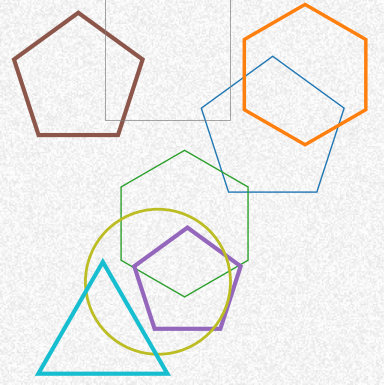[{"shape": "pentagon", "thickness": 1, "radius": 0.97, "center": [0.708, 0.659]}, {"shape": "hexagon", "thickness": 2.5, "radius": 0.91, "center": [0.792, 0.806]}, {"shape": "hexagon", "thickness": 1, "radius": 0.95, "center": [0.479, 0.419]}, {"shape": "pentagon", "thickness": 3, "radius": 0.73, "center": [0.487, 0.264]}, {"shape": "pentagon", "thickness": 3, "radius": 0.88, "center": [0.203, 0.791]}, {"shape": "square", "thickness": 0.5, "radius": 0.81, "center": [0.435, 0.849]}, {"shape": "circle", "thickness": 2, "radius": 0.94, "center": [0.41, 0.268]}, {"shape": "triangle", "thickness": 3, "radius": 0.97, "center": [0.267, 0.126]}]